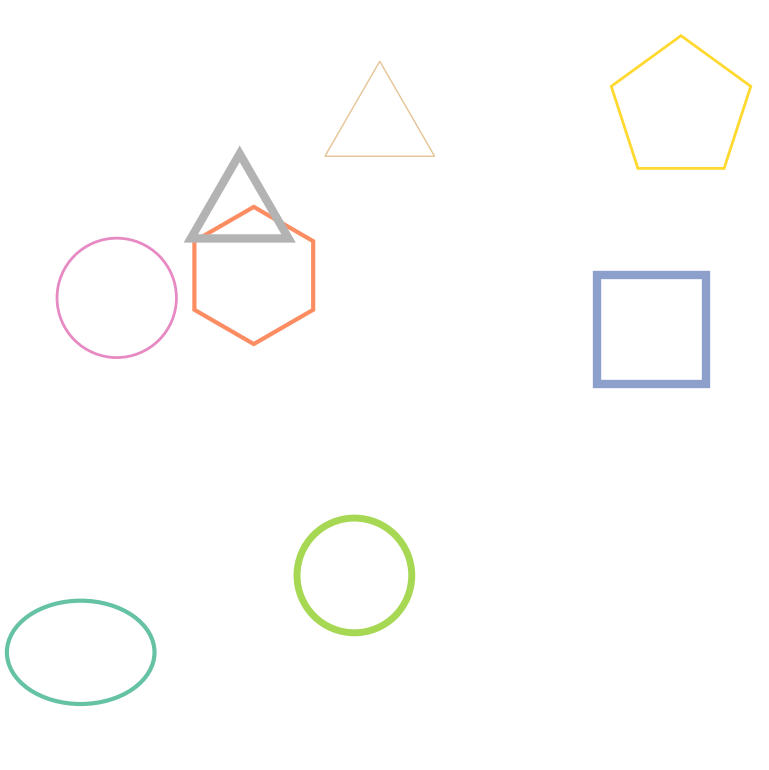[{"shape": "oval", "thickness": 1.5, "radius": 0.48, "center": [0.105, 0.153]}, {"shape": "hexagon", "thickness": 1.5, "radius": 0.45, "center": [0.33, 0.642]}, {"shape": "square", "thickness": 3, "radius": 0.36, "center": [0.846, 0.572]}, {"shape": "circle", "thickness": 1, "radius": 0.39, "center": [0.152, 0.613]}, {"shape": "circle", "thickness": 2.5, "radius": 0.37, "center": [0.46, 0.253]}, {"shape": "pentagon", "thickness": 1, "radius": 0.48, "center": [0.884, 0.858]}, {"shape": "triangle", "thickness": 0.5, "radius": 0.41, "center": [0.493, 0.838]}, {"shape": "triangle", "thickness": 3, "radius": 0.37, "center": [0.311, 0.727]}]